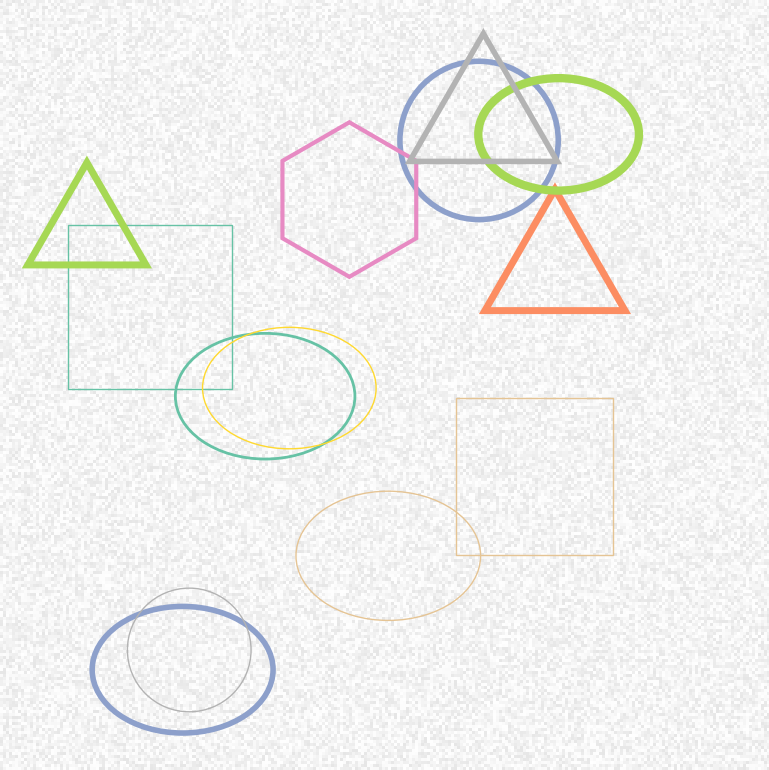[{"shape": "square", "thickness": 0.5, "radius": 0.53, "center": [0.195, 0.601]}, {"shape": "oval", "thickness": 1, "radius": 0.58, "center": [0.344, 0.485]}, {"shape": "triangle", "thickness": 2.5, "radius": 0.53, "center": [0.721, 0.649]}, {"shape": "oval", "thickness": 2, "radius": 0.59, "center": [0.237, 0.13]}, {"shape": "circle", "thickness": 2, "radius": 0.51, "center": [0.622, 0.818]}, {"shape": "hexagon", "thickness": 1.5, "radius": 0.5, "center": [0.454, 0.741]}, {"shape": "oval", "thickness": 3, "radius": 0.52, "center": [0.725, 0.825]}, {"shape": "triangle", "thickness": 2.5, "radius": 0.44, "center": [0.113, 0.7]}, {"shape": "oval", "thickness": 0.5, "radius": 0.56, "center": [0.376, 0.496]}, {"shape": "oval", "thickness": 0.5, "radius": 0.6, "center": [0.504, 0.278]}, {"shape": "square", "thickness": 0.5, "radius": 0.51, "center": [0.694, 0.382]}, {"shape": "triangle", "thickness": 2, "radius": 0.55, "center": [0.628, 0.846]}, {"shape": "circle", "thickness": 0.5, "radius": 0.4, "center": [0.246, 0.156]}]